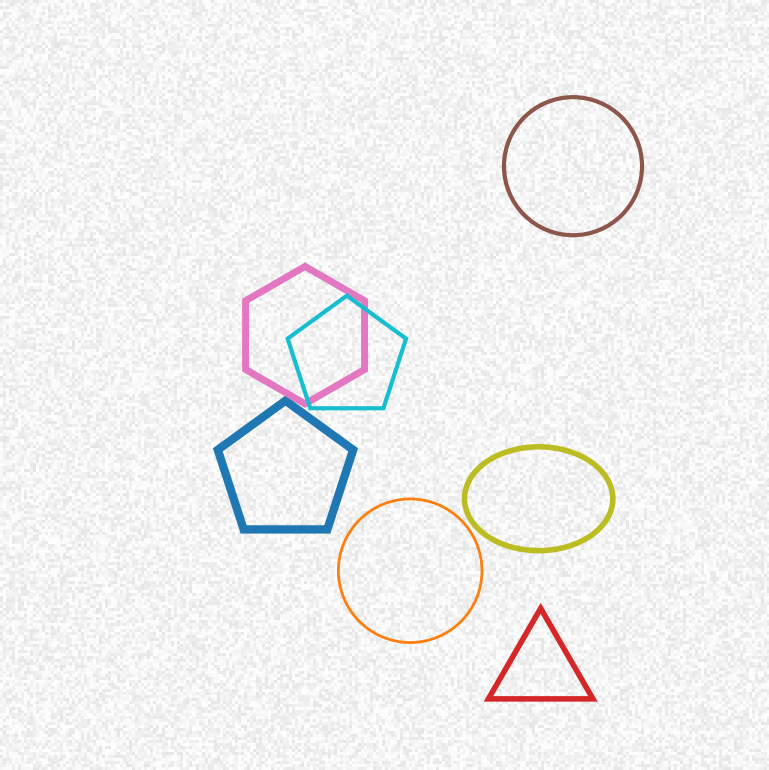[{"shape": "pentagon", "thickness": 3, "radius": 0.46, "center": [0.371, 0.387]}, {"shape": "circle", "thickness": 1, "radius": 0.47, "center": [0.533, 0.259]}, {"shape": "triangle", "thickness": 2, "radius": 0.39, "center": [0.702, 0.132]}, {"shape": "circle", "thickness": 1.5, "radius": 0.45, "center": [0.744, 0.784]}, {"shape": "hexagon", "thickness": 2.5, "radius": 0.45, "center": [0.396, 0.565]}, {"shape": "oval", "thickness": 2, "radius": 0.48, "center": [0.7, 0.352]}, {"shape": "pentagon", "thickness": 1.5, "radius": 0.4, "center": [0.45, 0.535]}]